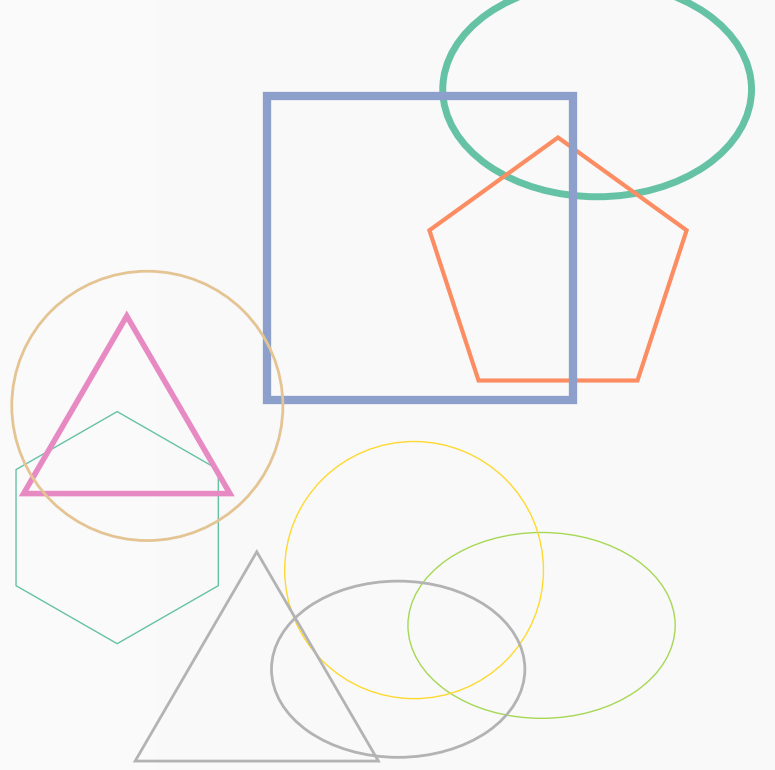[{"shape": "oval", "thickness": 2.5, "radius": 1.0, "center": [0.77, 0.884]}, {"shape": "hexagon", "thickness": 0.5, "radius": 0.75, "center": [0.151, 0.315]}, {"shape": "pentagon", "thickness": 1.5, "radius": 0.87, "center": [0.72, 0.647]}, {"shape": "square", "thickness": 3, "radius": 0.99, "center": [0.542, 0.678]}, {"shape": "triangle", "thickness": 2, "radius": 0.77, "center": [0.164, 0.436]}, {"shape": "oval", "thickness": 0.5, "radius": 0.86, "center": [0.699, 0.188]}, {"shape": "circle", "thickness": 0.5, "radius": 0.83, "center": [0.534, 0.26]}, {"shape": "circle", "thickness": 1, "radius": 0.87, "center": [0.19, 0.473]}, {"shape": "triangle", "thickness": 1, "radius": 0.91, "center": [0.331, 0.102]}, {"shape": "oval", "thickness": 1, "radius": 0.82, "center": [0.514, 0.131]}]